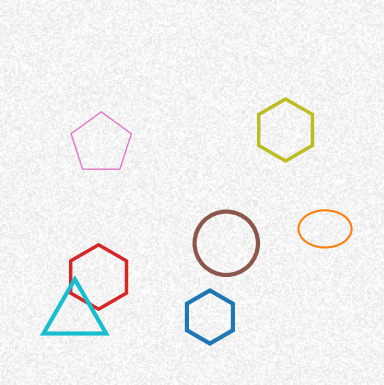[{"shape": "hexagon", "thickness": 3, "radius": 0.34, "center": [0.545, 0.177]}, {"shape": "oval", "thickness": 1.5, "radius": 0.34, "center": [0.844, 0.406]}, {"shape": "hexagon", "thickness": 2.5, "radius": 0.42, "center": [0.256, 0.281]}, {"shape": "circle", "thickness": 3, "radius": 0.41, "center": [0.588, 0.368]}, {"shape": "pentagon", "thickness": 1, "radius": 0.41, "center": [0.263, 0.627]}, {"shape": "hexagon", "thickness": 2.5, "radius": 0.4, "center": [0.742, 0.662]}, {"shape": "triangle", "thickness": 3, "radius": 0.47, "center": [0.194, 0.181]}]